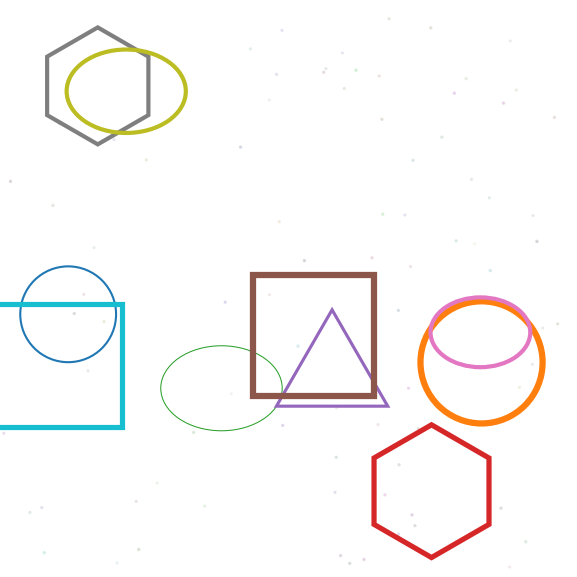[{"shape": "circle", "thickness": 1, "radius": 0.41, "center": [0.118, 0.455]}, {"shape": "circle", "thickness": 3, "radius": 0.53, "center": [0.834, 0.372]}, {"shape": "oval", "thickness": 0.5, "radius": 0.53, "center": [0.384, 0.327]}, {"shape": "hexagon", "thickness": 2.5, "radius": 0.57, "center": [0.747, 0.149]}, {"shape": "triangle", "thickness": 1.5, "radius": 0.56, "center": [0.575, 0.351]}, {"shape": "square", "thickness": 3, "radius": 0.52, "center": [0.543, 0.419]}, {"shape": "oval", "thickness": 2, "radius": 0.43, "center": [0.832, 0.424]}, {"shape": "hexagon", "thickness": 2, "radius": 0.51, "center": [0.169, 0.85]}, {"shape": "oval", "thickness": 2, "radius": 0.52, "center": [0.219, 0.841]}, {"shape": "square", "thickness": 2.5, "radius": 0.53, "center": [0.105, 0.366]}]